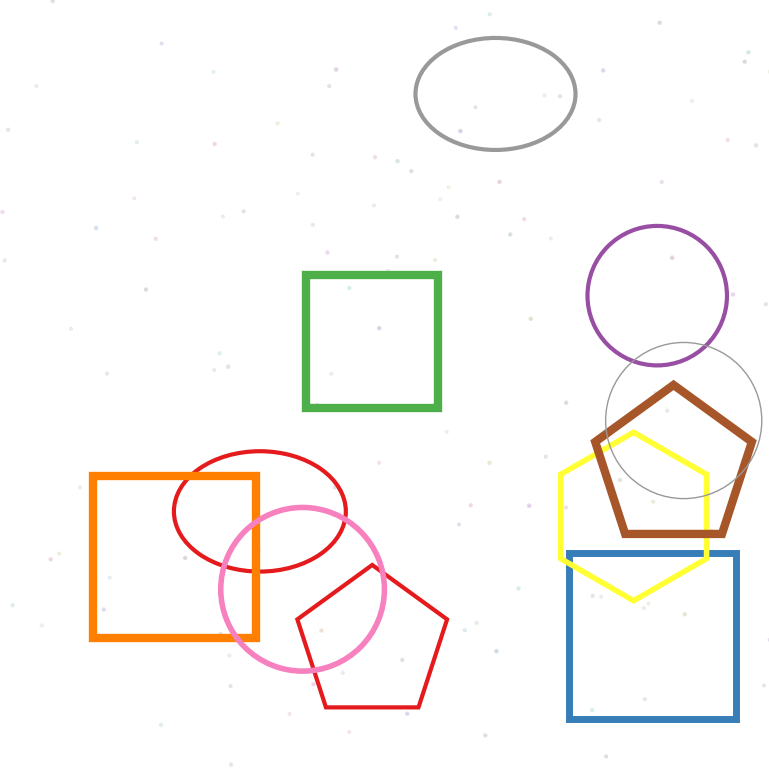[{"shape": "pentagon", "thickness": 1.5, "radius": 0.51, "center": [0.483, 0.164]}, {"shape": "oval", "thickness": 1.5, "radius": 0.56, "center": [0.337, 0.336]}, {"shape": "square", "thickness": 2.5, "radius": 0.54, "center": [0.847, 0.174]}, {"shape": "square", "thickness": 3, "radius": 0.43, "center": [0.483, 0.556]}, {"shape": "circle", "thickness": 1.5, "radius": 0.45, "center": [0.854, 0.616]}, {"shape": "square", "thickness": 3, "radius": 0.53, "center": [0.226, 0.277]}, {"shape": "hexagon", "thickness": 2, "radius": 0.55, "center": [0.823, 0.329]}, {"shape": "pentagon", "thickness": 3, "radius": 0.53, "center": [0.875, 0.393]}, {"shape": "circle", "thickness": 2, "radius": 0.53, "center": [0.393, 0.235]}, {"shape": "oval", "thickness": 1.5, "radius": 0.52, "center": [0.644, 0.878]}, {"shape": "circle", "thickness": 0.5, "radius": 0.51, "center": [0.888, 0.454]}]